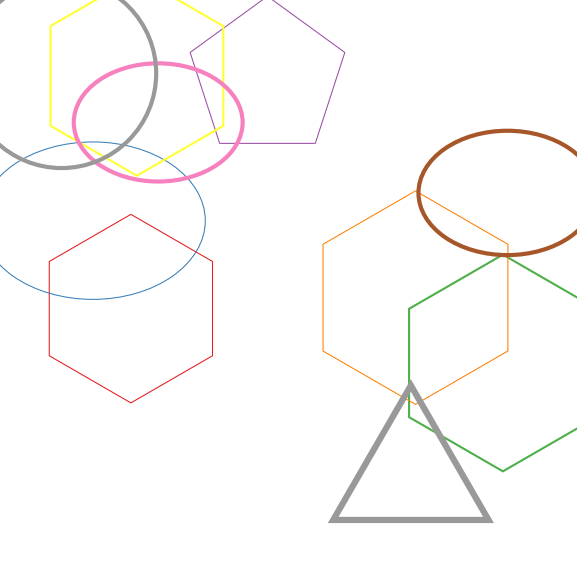[{"shape": "hexagon", "thickness": 0.5, "radius": 0.82, "center": [0.227, 0.465]}, {"shape": "oval", "thickness": 0.5, "radius": 0.97, "center": [0.161, 0.617]}, {"shape": "hexagon", "thickness": 1, "radius": 0.94, "center": [0.871, 0.371]}, {"shape": "pentagon", "thickness": 0.5, "radius": 0.7, "center": [0.463, 0.865]}, {"shape": "hexagon", "thickness": 0.5, "radius": 0.92, "center": [0.719, 0.484]}, {"shape": "hexagon", "thickness": 1, "radius": 0.86, "center": [0.237, 0.868]}, {"shape": "oval", "thickness": 2, "radius": 0.77, "center": [0.878, 0.665]}, {"shape": "oval", "thickness": 2, "radius": 0.73, "center": [0.274, 0.787]}, {"shape": "triangle", "thickness": 3, "radius": 0.78, "center": [0.711, 0.176]}, {"shape": "circle", "thickness": 2, "radius": 0.82, "center": [0.107, 0.872]}]